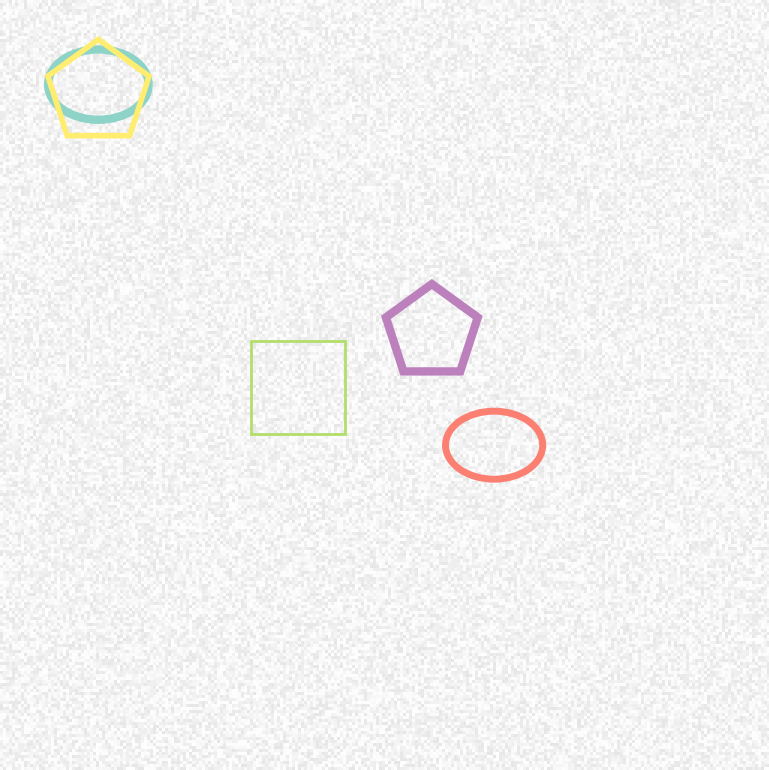[{"shape": "oval", "thickness": 3, "radius": 0.33, "center": [0.128, 0.89]}, {"shape": "oval", "thickness": 2.5, "radius": 0.32, "center": [0.642, 0.422]}, {"shape": "square", "thickness": 1, "radius": 0.3, "center": [0.387, 0.497]}, {"shape": "pentagon", "thickness": 3, "radius": 0.31, "center": [0.561, 0.568]}, {"shape": "pentagon", "thickness": 2, "radius": 0.35, "center": [0.128, 0.88]}]